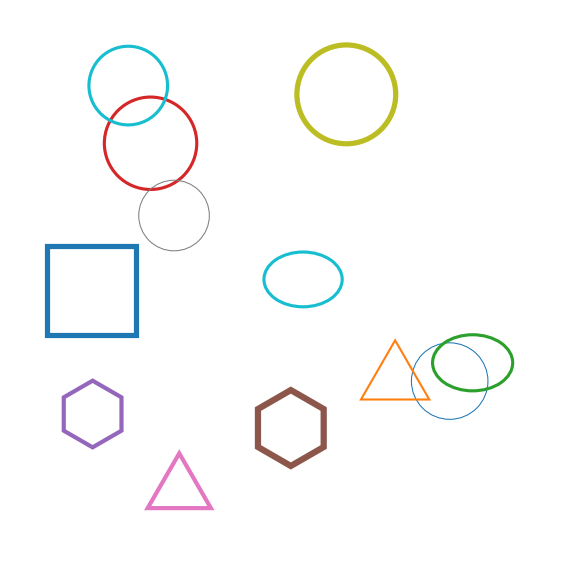[{"shape": "circle", "thickness": 0.5, "radius": 0.33, "center": [0.779, 0.339]}, {"shape": "square", "thickness": 2.5, "radius": 0.39, "center": [0.159, 0.496]}, {"shape": "triangle", "thickness": 1, "radius": 0.34, "center": [0.684, 0.341]}, {"shape": "oval", "thickness": 1.5, "radius": 0.35, "center": [0.818, 0.371]}, {"shape": "circle", "thickness": 1.5, "radius": 0.4, "center": [0.261, 0.751]}, {"shape": "hexagon", "thickness": 2, "radius": 0.29, "center": [0.16, 0.282]}, {"shape": "hexagon", "thickness": 3, "radius": 0.33, "center": [0.504, 0.258]}, {"shape": "triangle", "thickness": 2, "radius": 0.32, "center": [0.31, 0.151]}, {"shape": "circle", "thickness": 0.5, "radius": 0.31, "center": [0.301, 0.626]}, {"shape": "circle", "thickness": 2.5, "radius": 0.43, "center": [0.6, 0.836]}, {"shape": "oval", "thickness": 1.5, "radius": 0.34, "center": [0.525, 0.515]}, {"shape": "circle", "thickness": 1.5, "radius": 0.34, "center": [0.222, 0.851]}]